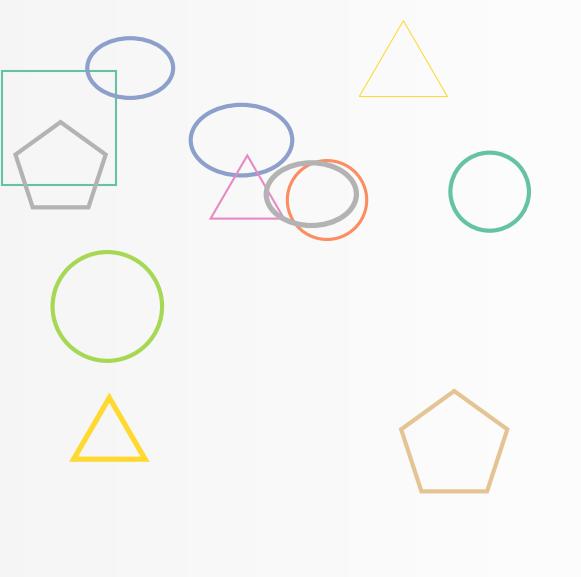[{"shape": "circle", "thickness": 2, "radius": 0.34, "center": [0.842, 0.667]}, {"shape": "square", "thickness": 1, "radius": 0.49, "center": [0.102, 0.777]}, {"shape": "circle", "thickness": 1.5, "radius": 0.34, "center": [0.563, 0.653]}, {"shape": "oval", "thickness": 2, "radius": 0.44, "center": [0.415, 0.756]}, {"shape": "oval", "thickness": 2, "radius": 0.37, "center": [0.224, 0.881]}, {"shape": "triangle", "thickness": 1, "radius": 0.36, "center": [0.425, 0.657]}, {"shape": "circle", "thickness": 2, "radius": 0.47, "center": [0.185, 0.468]}, {"shape": "triangle", "thickness": 2.5, "radius": 0.35, "center": [0.188, 0.239]}, {"shape": "triangle", "thickness": 0.5, "radius": 0.44, "center": [0.694, 0.876]}, {"shape": "pentagon", "thickness": 2, "radius": 0.48, "center": [0.781, 0.226]}, {"shape": "oval", "thickness": 2.5, "radius": 0.39, "center": [0.536, 0.663]}, {"shape": "pentagon", "thickness": 2, "radius": 0.41, "center": [0.104, 0.706]}]